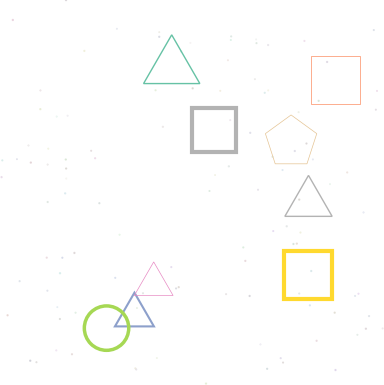[{"shape": "triangle", "thickness": 1, "radius": 0.42, "center": [0.446, 0.825]}, {"shape": "square", "thickness": 0.5, "radius": 0.32, "center": [0.871, 0.792]}, {"shape": "triangle", "thickness": 1.5, "radius": 0.29, "center": [0.349, 0.181]}, {"shape": "triangle", "thickness": 0.5, "radius": 0.29, "center": [0.399, 0.262]}, {"shape": "circle", "thickness": 2.5, "radius": 0.29, "center": [0.277, 0.148]}, {"shape": "square", "thickness": 3, "radius": 0.31, "center": [0.799, 0.286]}, {"shape": "pentagon", "thickness": 0.5, "radius": 0.35, "center": [0.756, 0.631]}, {"shape": "square", "thickness": 3, "radius": 0.29, "center": [0.556, 0.662]}, {"shape": "triangle", "thickness": 1, "radius": 0.35, "center": [0.801, 0.474]}]